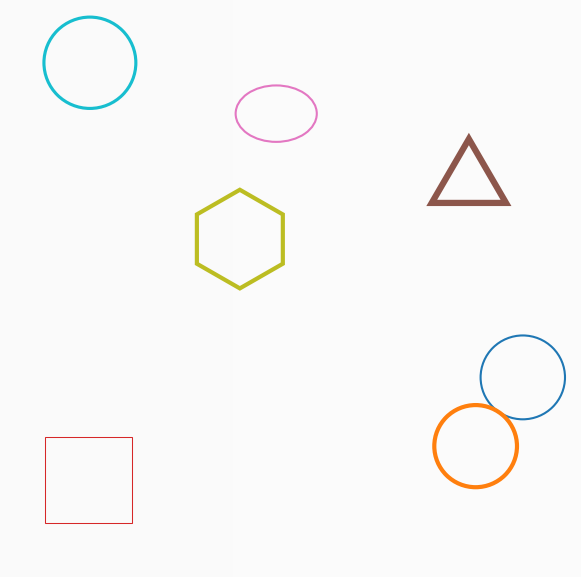[{"shape": "circle", "thickness": 1, "radius": 0.36, "center": [0.899, 0.346]}, {"shape": "circle", "thickness": 2, "radius": 0.36, "center": [0.818, 0.227]}, {"shape": "square", "thickness": 0.5, "radius": 0.37, "center": [0.152, 0.168]}, {"shape": "triangle", "thickness": 3, "radius": 0.37, "center": [0.807, 0.685]}, {"shape": "oval", "thickness": 1, "radius": 0.35, "center": [0.475, 0.802]}, {"shape": "hexagon", "thickness": 2, "radius": 0.43, "center": [0.413, 0.585]}, {"shape": "circle", "thickness": 1.5, "radius": 0.4, "center": [0.155, 0.89]}]